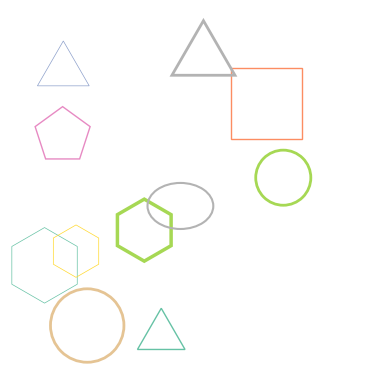[{"shape": "triangle", "thickness": 1, "radius": 0.36, "center": [0.419, 0.128]}, {"shape": "hexagon", "thickness": 0.5, "radius": 0.49, "center": [0.116, 0.311]}, {"shape": "square", "thickness": 1, "radius": 0.46, "center": [0.692, 0.732]}, {"shape": "triangle", "thickness": 0.5, "radius": 0.39, "center": [0.164, 0.816]}, {"shape": "pentagon", "thickness": 1, "radius": 0.38, "center": [0.163, 0.648]}, {"shape": "circle", "thickness": 2, "radius": 0.36, "center": [0.736, 0.538]}, {"shape": "hexagon", "thickness": 2.5, "radius": 0.4, "center": [0.375, 0.402]}, {"shape": "hexagon", "thickness": 0.5, "radius": 0.34, "center": [0.197, 0.348]}, {"shape": "circle", "thickness": 2, "radius": 0.48, "center": [0.227, 0.154]}, {"shape": "triangle", "thickness": 2, "radius": 0.47, "center": [0.528, 0.852]}, {"shape": "oval", "thickness": 1.5, "radius": 0.43, "center": [0.469, 0.465]}]